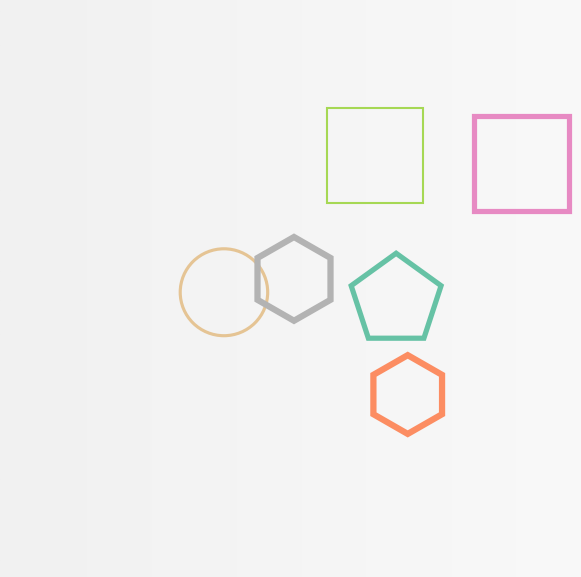[{"shape": "pentagon", "thickness": 2.5, "radius": 0.41, "center": [0.682, 0.479]}, {"shape": "hexagon", "thickness": 3, "radius": 0.34, "center": [0.701, 0.316]}, {"shape": "square", "thickness": 2.5, "radius": 0.41, "center": [0.897, 0.717]}, {"shape": "square", "thickness": 1, "radius": 0.41, "center": [0.645, 0.73]}, {"shape": "circle", "thickness": 1.5, "radius": 0.38, "center": [0.385, 0.493]}, {"shape": "hexagon", "thickness": 3, "radius": 0.36, "center": [0.506, 0.516]}]